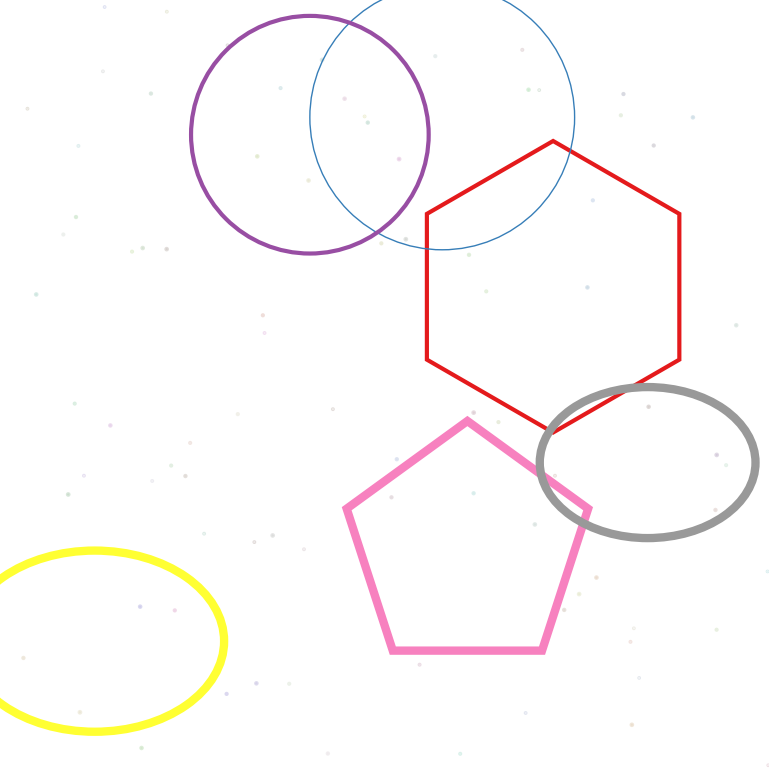[{"shape": "hexagon", "thickness": 1.5, "radius": 0.95, "center": [0.718, 0.628]}, {"shape": "circle", "thickness": 0.5, "radius": 0.86, "center": [0.574, 0.848]}, {"shape": "circle", "thickness": 1.5, "radius": 0.77, "center": [0.402, 0.825]}, {"shape": "oval", "thickness": 3, "radius": 0.84, "center": [0.123, 0.167]}, {"shape": "pentagon", "thickness": 3, "radius": 0.82, "center": [0.607, 0.288]}, {"shape": "oval", "thickness": 3, "radius": 0.7, "center": [0.841, 0.399]}]